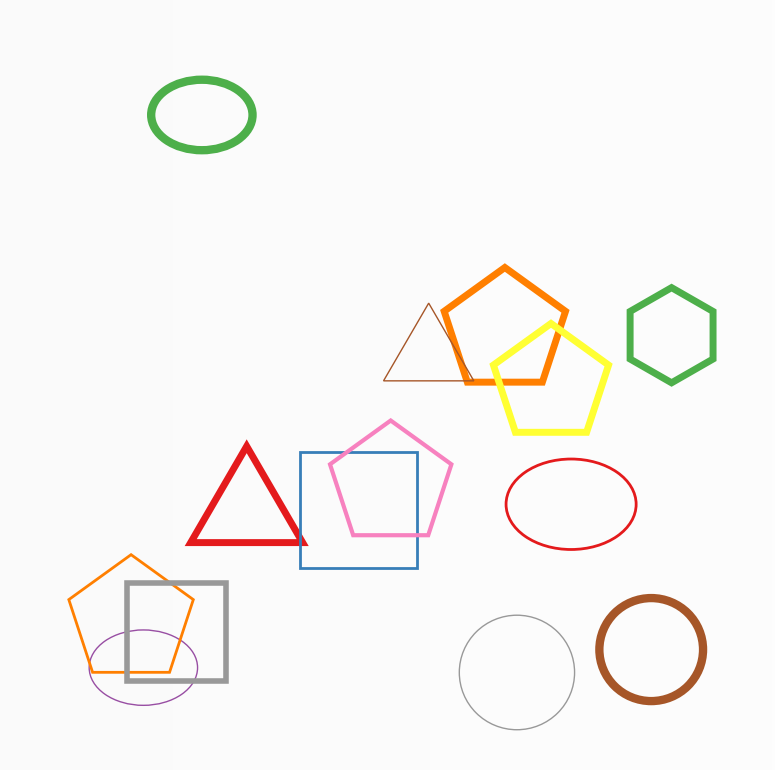[{"shape": "oval", "thickness": 1, "radius": 0.42, "center": [0.737, 0.345]}, {"shape": "triangle", "thickness": 2.5, "radius": 0.42, "center": [0.318, 0.337]}, {"shape": "square", "thickness": 1, "radius": 0.38, "center": [0.463, 0.337]}, {"shape": "hexagon", "thickness": 2.5, "radius": 0.31, "center": [0.867, 0.565]}, {"shape": "oval", "thickness": 3, "radius": 0.33, "center": [0.26, 0.851]}, {"shape": "oval", "thickness": 0.5, "radius": 0.35, "center": [0.185, 0.133]}, {"shape": "pentagon", "thickness": 1, "radius": 0.42, "center": [0.169, 0.195]}, {"shape": "pentagon", "thickness": 2.5, "radius": 0.41, "center": [0.651, 0.57]}, {"shape": "pentagon", "thickness": 2.5, "radius": 0.39, "center": [0.711, 0.502]}, {"shape": "circle", "thickness": 3, "radius": 0.33, "center": [0.84, 0.156]}, {"shape": "triangle", "thickness": 0.5, "radius": 0.34, "center": [0.553, 0.539]}, {"shape": "pentagon", "thickness": 1.5, "radius": 0.41, "center": [0.504, 0.372]}, {"shape": "square", "thickness": 2, "radius": 0.32, "center": [0.228, 0.179]}, {"shape": "circle", "thickness": 0.5, "radius": 0.37, "center": [0.667, 0.127]}]